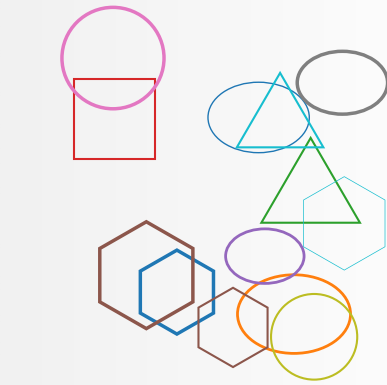[{"shape": "oval", "thickness": 1, "radius": 0.65, "center": [0.667, 0.695]}, {"shape": "hexagon", "thickness": 2.5, "radius": 0.54, "center": [0.457, 0.241]}, {"shape": "oval", "thickness": 2, "radius": 0.73, "center": [0.759, 0.184]}, {"shape": "triangle", "thickness": 1.5, "radius": 0.73, "center": [0.802, 0.495]}, {"shape": "square", "thickness": 1.5, "radius": 0.52, "center": [0.295, 0.69]}, {"shape": "oval", "thickness": 2, "radius": 0.51, "center": [0.683, 0.335]}, {"shape": "hexagon", "thickness": 2.5, "radius": 0.69, "center": [0.378, 0.285]}, {"shape": "hexagon", "thickness": 1.5, "radius": 0.51, "center": [0.601, 0.15]}, {"shape": "circle", "thickness": 2.5, "radius": 0.66, "center": [0.292, 0.849]}, {"shape": "oval", "thickness": 2.5, "radius": 0.58, "center": [0.884, 0.785]}, {"shape": "circle", "thickness": 1.5, "radius": 0.56, "center": [0.811, 0.125]}, {"shape": "hexagon", "thickness": 0.5, "radius": 0.61, "center": [0.888, 0.42]}, {"shape": "triangle", "thickness": 1.5, "radius": 0.64, "center": [0.723, 0.682]}]